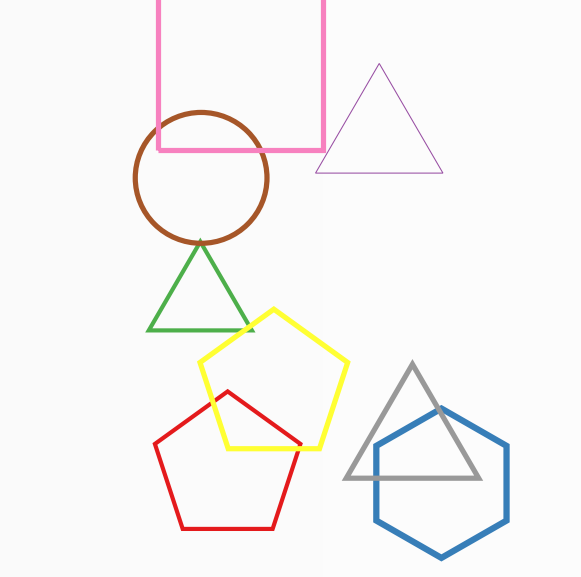[{"shape": "pentagon", "thickness": 2, "radius": 0.66, "center": [0.392, 0.19]}, {"shape": "hexagon", "thickness": 3, "radius": 0.65, "center": [0.759, 0.162]}, {"shape": "triangle", "thickness": 2, "radius": 0.51, "center": [0.345, 0.478]}, {"shape": "triangle", "thickness": 0.5, "radius": 0.63, "center": [0.652, 0.763]}, {"shape": "pentagon", "thickness": 2.5, "radius": 0.67, "center": [0.471, 0.33]}, {"shape": "circle", "thickness": 2.5, "radius": 0.57, "center": [0.346, 0.691]}, {"shape": "square", "thickness": 2.5, "radius": 0.71, "center": [0.414, 0.881]}, {"shape": "triangle", "thickness": 2.5, "radius": 0.66, "center": [0.71, 0.237]}]